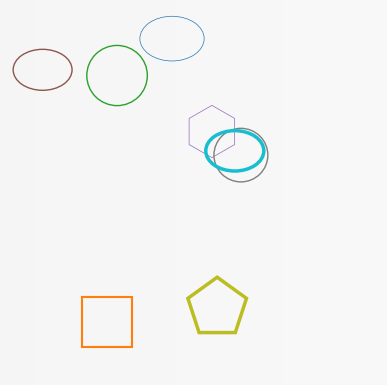[{"shape": "oval", "thickness": 0.5, "radius": 0.41, "center": [0.444, 0.9]}, {"shape": "square", "thickness": 1.5, "radius": 0.32, "center": [0.276, 0.164]}, {"shape": "circle", "thickness": 1, "radius": 0.39, "center": [0.302, 0.804]}, {"shape": "hexagon", "thickness": 0.5, "radius": 0.34, "center": [0.547, 0.658]}, {"shape": "oval", "thickness": 1, "radius": 0.38, "center": [0.11, 0.819]}, {"shape": "circle", "thickness": 1, "radius": 0.35, "center": [0.622, 0.597]}, {"shape": "pentagon", "thickness": 2.5, "radius": 0.4, "center": [0.561, 0.2]}, {"shape": "oval", "thickness": 2.5, "radius": 0.37, "center": [0.606, 0.608]}]